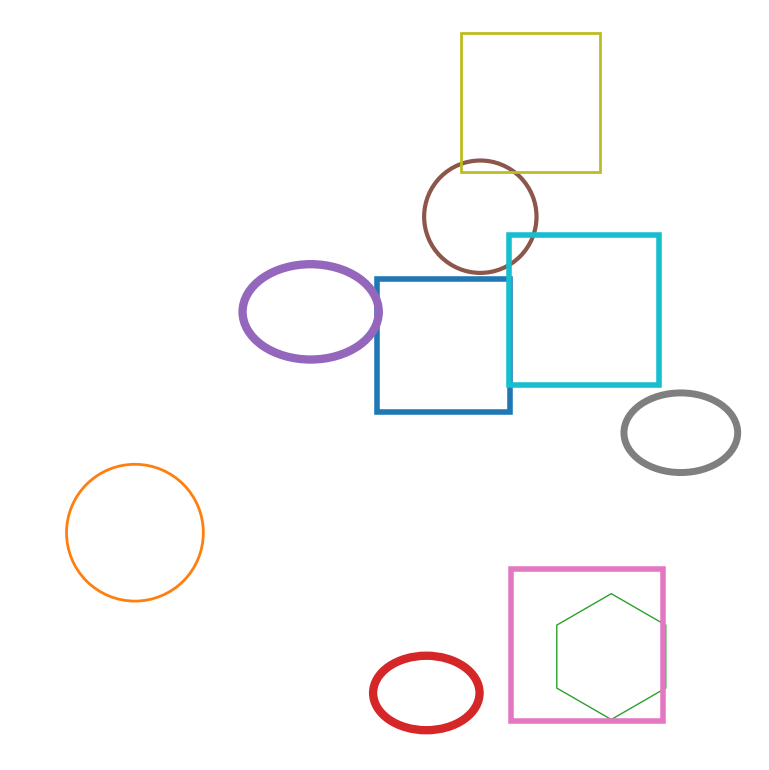[{"shape": "square", "thickness": 2, "radius": 0.43, "center": [0.576, 0.551]}, {"shape": "circle", "thickness": 1, "radius": 0.44, "center": [0.175, 0.308]}, {"shape": "hexagon", "thickness": 0.5, "radius": 0.41, "center": [0.794, 0.147]}, {"shape": "oval", "thickness": 3, "radius": 0.35, "center": [0.554, 0.1]}, {"shape": "oval", "thickness": 3, "radius": 0.44, "center": [0.403, 0.595]}, {"shape": "circle", "thickness": 1.5, "radius": 0.36, "center": [0.624, 0.719]}, {"shape": "square", "thickness": 2, "radius": 0.49, "center": [0.762, 0.162]}, {"shape": "oval", "thickness": 2.5, "radius": 0.37, "center": [0.884, 0.438]}, {"shape": "square", "thickness": 1, "radius": 0.45, "center": [0.689, 0.867]}, {"shape": "square", "thickness": 2, "radius": 0.49, "center": [0.759, 0.598]}]